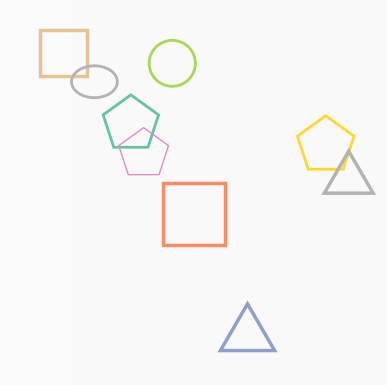[{"shape": "pentagon", "thickness": 2, "radius": 0.38, "center": [0.338, 0.678]}, {"shape": "square", "thickness": 2.5, "radius": 0.4, "center": [0.501, 0.444]}, {"shape": "triangle", "thickness": 2.5, "radius": 0.4, "center": [0.639, 0.13]}, {"shape": "pentagon", "thickness": 1, "radius": 0.34, "center": [0.371, 0.601]}, {"shape": "circle", "thickness": 2, "radius": 0.3, "center": [0.445, 0.836]}, {"shape": "pentagon", "thickness": 2, "radius": 0.38, "center": [0.841, 0.623]}, {"shape": "square", "thickness": 2.5, "radius": 0.3, "center": [0.164, 0.863]}, {"shape": "oval", "thickness": 2, "radius": 0.3, "center": [0.244, 0.788]}, {"shape": "triangle", "thickness": 2.5, "radius": 0.36, "center": [0.9, 0.535]}]